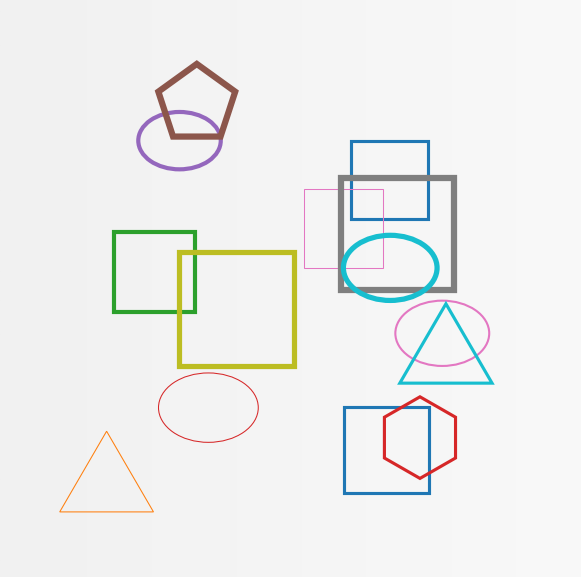[{"shape": "square", "thickness": 1.5, "radius": 0.37, "center": [0.665, 0.22]}, {"shape": "square", "thickness": 1.5, "radius": 0.33, "center": [0.67, 0.687]}, {"shape": "triangle", "thickness": 0.5, "radius": 0.47, "center": [0.183, 0.159]}, {"shape": "square", "thickness": 2, "radius": 0.35, "center": [0.266, 0.528]}, {"shape": "oval", "thickness": 0.5, "radius": 0.43, "center": [0.359, 0.293]}, {"shape": "hexagon", "thickness": 1.5, "radius": 0.35, "center": [0.723, 0.241]}, {"shape": "oval", "thickness": 2, "radius": 0.35, "center": [0.309, 0.756]}, {"shape": "pentagon", "thickness": 3, "radius": 0.35, "center": [0.339, 0.819]}, {"shape": "square", "thickness": 0.5, "radius": 0.34, "center": [0.591, 0.604]}, {"shape": "oval", "thickness": 1, "radius": 0.4, "center": [0.761, 0.422]}, {"shape": "square", "thickness": 3, "radius": 0.48, "center": [0.684, 0.594]}, {"shape": "square", "thickness": 2.5, "radius": 0.49, "center": [0.407, 0.463]}, {"shape": "oval", "thickness": 2.5, "radius": 0.4, "center": [0.671, 0.535]}, {"shape": "triangle", "thickness": 1.5, "radius": 0.46, "center": [0.767, 0.381]}]